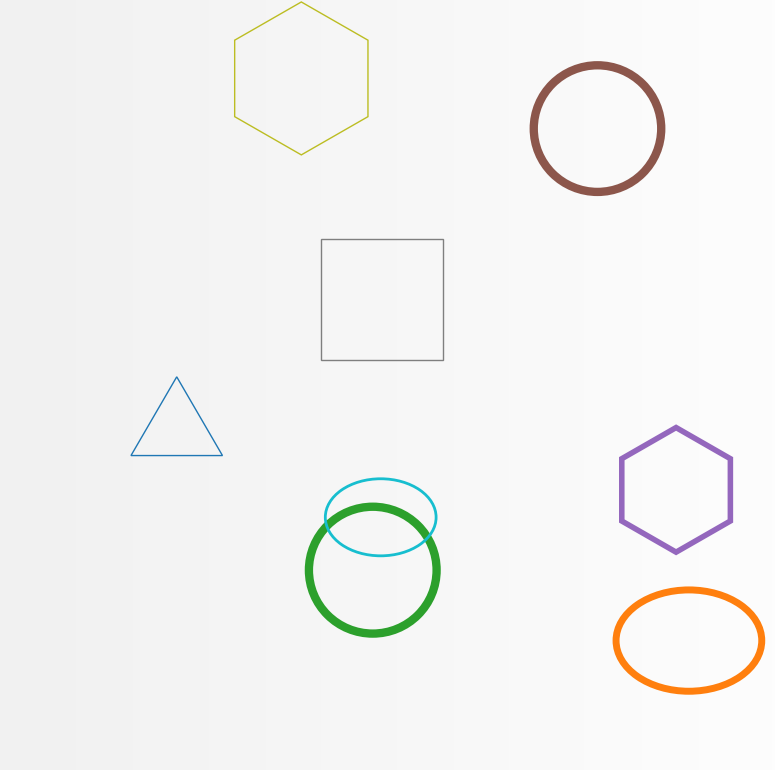[{"shape": "triangle", "thickness": 0.5, "radius": 0.34, "center": [0.228, 0.442]}, {"shape": "oval", "thickness": 2.5, "radius": 0.47, "center": [0.889, 0.168]}, {"shape": "circle", "thickness": 3, "radius": 0.41, "center": [0.481, 0.26]}, {"shape": "hexagon", "thickness": 2, "radius": 0.4, "center": [0.872, 0.364]}, {"shape": "circle", "thickness": 3, "radius": 0.41, "center": [0.771, 0.833]}, {"shape": "square", "thickness": 0.5, "radius": 0.39, "center": [0.493, 0.611]}, {"shape": "hexagon", "thickness": 0.5, "radius": 0.5, "center": [0.389, 0.898]}, {"shape": "oval", "thickness": 1, "radius": 0.36, "center": [0.491, 0.328]}]